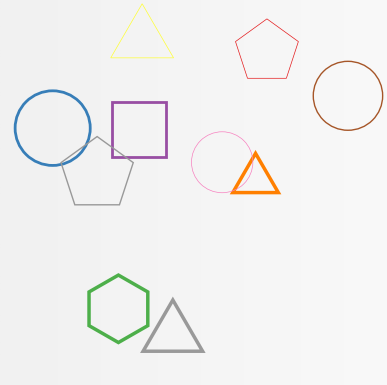[{"shape": "pentagon", "thickness": 0.5, "radius": 0.43, "center": [0.689, 0.866]}, {"shape": "circle", "thickness": 2, "radius": 0.48, "center": [0.136, 0.667]}, {"shape": "hexagon", "thickness": 2.5, "radius": 0.44, "center": [0.306, 0.198]}, {"shape": "square", "thickness": 2, "radius": 0.35, "center": [0.359, 0.664]}, {"shape": "triangle", "thickness": 2.5, "radius": 0.34, "center": [0.66, 0.534]}, {"shape": "triangle", "thickness": 0.5, "radius": 0.47, "center": [0.367, 0.897]}, {"shape": "circle", "thickness": 1, "radius": 0.45, "center": [0.898, 0.751]}, {"shape": "circle", "thickness": 0.5, "radius": 0.4, "center": [0.573, 0.579]}, {"shape": "triangle", "thickness": 2.5, "radius": 0.44, "center": [0.446, 0.132]}, {"shape": "pentagon", "thickness": 1, "radius": 0.49, "center": [0.251, 0.547]}]